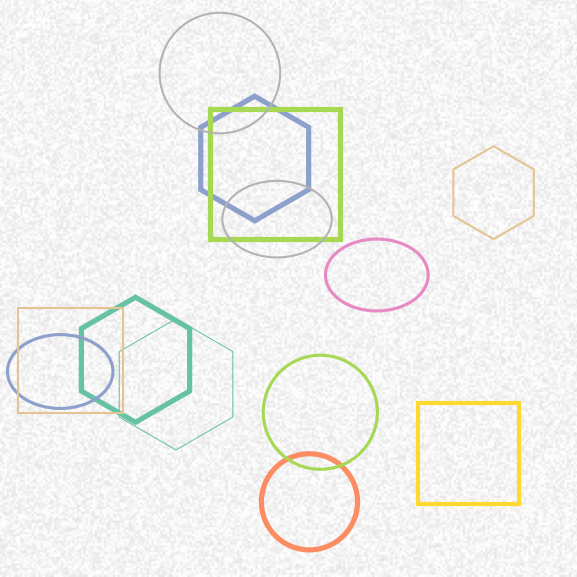[{"shape": "hexagon", "thickness": 2.5, "radius": 0.54, "center": [0.235, 0.376]}, {"shape": "hexagon", "thickness": 0.5, "radius": 0.57, "center": [0.305, 0.334]}, {"shape": "circle", "thickness": 2.5, "radius": 0.42, "center": [0.536, 0.13]}, {"shape": "oval", "thickness": 1.5, "radius": 0.46, "center": [0.104, 0.356]}, {"shape": "hexagon", "thickness": 2.5, "radius": 0.54, "center": [0.441, 0.725]}, {"shape": "oval", "thickness": 1.5, "radius": 0.44, "center": [0.653, 0.523]}, {"shape": "circle", "thickness": 1.5, "radius": 0.49, "center": [0.555, 0.285]}, {"shape": "square", "thickness": 2.5, "radius": 0.56, "center": [0.476, 0.697]}, {"shape": "square", "thickness": 2, "radius": 0.44, "center": [0.812, 0.214]}, {"shape": "square", "thickness": 1, "radius": 0.45, "center": [0.122, 0.374]}, {"shape": "hexagon", "thickness": 1, "radius": 0.4, "center": [0.855, 0.666]}, {"shape": "circle", "thickness": 1, "radius": 0.52, "center": [0.381, 0.873]}, {"shape": "oval", "thickness": 1, "radius": 0.47, "center": [0.48, 0.62]}]